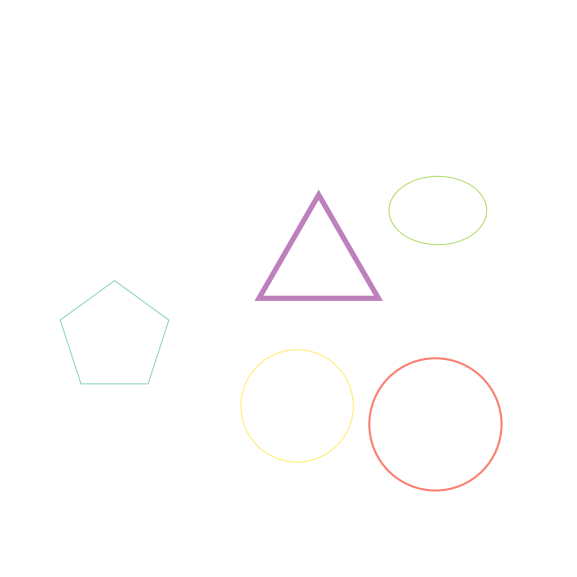[{"shape": "pentagon", "thickness": 0.5, "radius": 0.49, "center": [0.198, 0.414]}, {"shape": "circle", "thickness": 1, "radius": 0.57, "center": [0.754, 0.264]}, {"shape": "oval", "thickness": 0.5, "radius": 0.42, "center": [0.758, 0.635]}, {"shape": "triangle", "thickness": 2.5, "radius": 0.6, "center": [0.552, 0.542]}, {"shape": "circle", "thickness": 0.5, "radius": 0.49, "center": [0.514, 0.296]}]